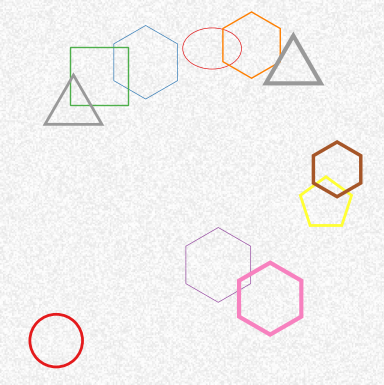[{"shape": "oval", "thickness": 0.5, "radius": 0.38, "center": [0.551, 0.874]}, {"shape": "circle", "thickness": 2, "radius": 0.34, "center": [0.146, 0.115]}, {"shape": "hexagon", "thickness": 0.5, "radius": 0.48, "center": [0.378, 0.838]}, {"shape": "square", "thickness": 1, "radius": 0.38, "center": [0.258, 0.802]}, {"shape": "hexagon", "thickness": 0.5, "radius": 0.49, "center": [0.567, 0.312]}, {"shape": "hexagon", "thickness": 1, "radius": 0.43, "center": [0.653, 0.883]}, {"shape": "pentagon", "thickness": 2, "radius": 0.35, "center": [0.847, 0.471]}, {"shape": "hexagon", "thickness": 2.5, "radius": 0.36, "center": [0.876, 0.56]}, {"shape": "hexagon", "thickness": 3, "radius": 0.47, "center": [0.702, 0.224]}, {"shape": "triangle", "thickness": 3, "radius": 0.41, "center": [0.762, 0.825]}, {"shape": "triangle", "thickness": 2, "radius": 0.43, "center": [0.191, 0.72]}]